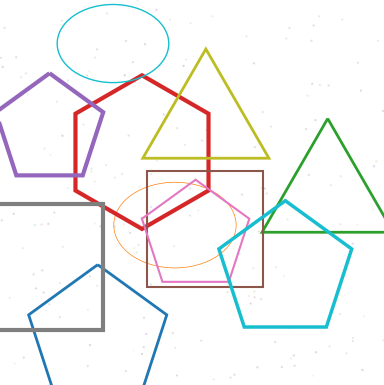[{"shape": "pentagon", "thickness": 2, "radius": 0.94, "center": [0.254, 0.124]}, {"shape": "oval", "thickness": 0.5, "radius": 0.79, "center": [0.454, 0.415]}, {"shape": "triangle", "thickness": 2, "radius": 0.98, "center": [0.851, 0.495]}, {"shape": "hexagon", "thickness": 3, "radius": 1.0, "center": [0.369, 0.605]}, {"shape": "pentagon", "thickness": 3, "radius": 0.73, "center": [0.129, 0.663]}, {"shape": "square", "thickness": 1.5, "radius": 0.75, "center": [0.533, 0.406]}, {"shape": "pentagon", "thickness": 1.5, "radius": 0.73, "center": [0.508, 0.387]}, {"shape": "square", "thickness": 3, "radius": 0.82, "center": [0.104, 0.307]}, {"shape": "triangle", "thickness": 2, "radius": 0.95, "center": [0.535, 0.684]}, {"shape": "pentagon", "thickness": 2.5, "radius": 0.91, "center": [0.741, 0.297]}, {"shape": "oval", "thickness": 1, "radius": 0.72, "center": [0.293, 0.887]}]